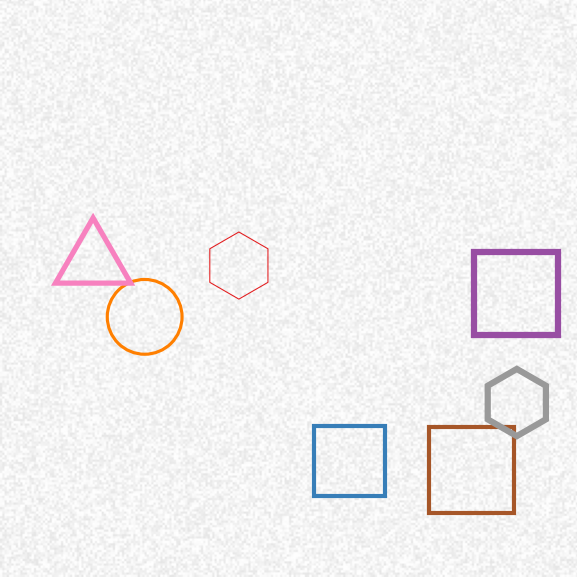[{"shape": "hexagon", "thickness": 0.5, "radius": 0.29, "center": [0.414, 0.539]}, {"shape": "square", "thickness": 2, "radius": 0.3, "center": [0.605, 0.2]}, {"shape": "square", "thickness": 3, "radius": 0.36, "center": [0.893, 0.491]}, {"shape": "circle", "thickness": 1.5, "radius": 0.32, "center": [0.25, 0.45]}, {"shape": "square", "thickness": 2, "radius": 0.37, "center": [0.816, 0.185]}, {"shape": "triangle", "thickness": 2.5, "radius": 0.38, "center": [0.161, 0.547]}, {"shape": "hexagon", "thickness": 3, "radius": 0.29, "center": [0.895, 0.302]}]